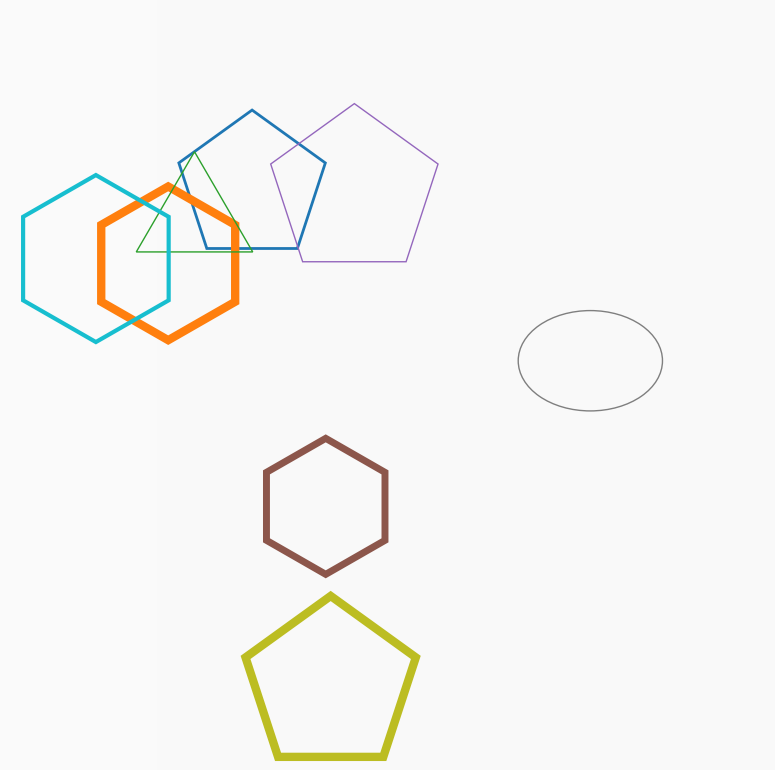[{"shape": "pentagon", "thickness": 1, "radius": 0.5, "center": [0.325, 0.758]}, {"shape": "hexagon", "thickness": 3, "radius": 0.5, "center": [0.217, 0.658]}, {"shape": "triangle", "thickness": 0.5, "radius": 0.43, "center": [0.251, 0.716]}, {"shape": "pentagon", "thickness": 0.5, "radius": 0.57, "center": [0.457, 0.752]}, {"shape": "hexagon", "thickness": 2.5, "radius": 0.44, "center": [0.42, 0.342]}, {"shape": "oval", "thickness": 0.5, "radius": 0.47, "center": [0.762, 0.531]}, {"shape": "pentagon", "thickness": 3, "radius": 0.58, "center": [0.427, 0.111]}, {"shape": "hexagon", "thickness": 1.5, "radius": 0.54, "center": [0.124, 0.664]}]